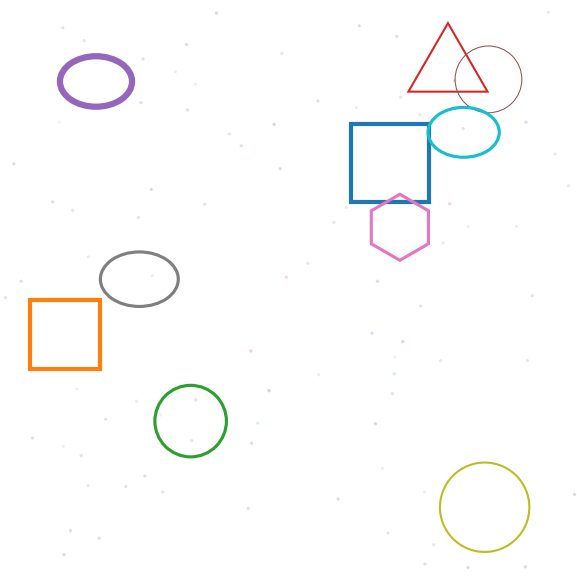[{"shape": "square", "thickness": 2, "radius": 0.34, "center": [0.676, 0.717]}, {"shape": "square", "thickness": 2, "radius": 0.3, "center": [0.113, 0.42]}, {"shape": "circle", "thickness": 1.5, "radius": 0.31, "center": [0.33, 0.27]}, {"shape": "triangle", "thickness": 1, "radius": 0.4, "center": [0.776, 0.88]}, {"shape": "oval", "thickness": 3, "radius": 0.31, "center": [0.166, 0.858]}, {"shape": "circle", "thickness": 0.5, "radius": 0.29, "center": [0.846, 0.862]}, {"shape": "hexagon", "thickness": 1.5, "radius": 0.29, "center": [0.692, 0.606]}, {"shape": "oval", "thickness": 1.5, "radius": 0.34, "center": [0.241, 0.516]}, {"shape": "circle", "thickness": 1, "radius": 0.39, "center": [0.839, 0.121]}, {"shape": "oval", "thickness": 1.5, "radius": 0.31, "center": [0.803, 0.77]}]